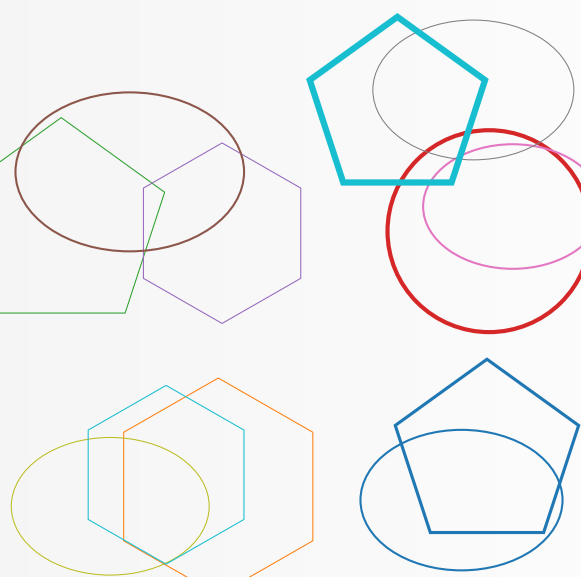[{"shape": "pentagon", "thickness": 1.5, "radius": 0.83, "center": [0.838, 0.211]}, {"shape": "oval", "thickness": 1, "radius": 0.87, "center": [0.794, 0.133]}, {"shape": "hexagon", "thickness": 0.5, "radius": 0.94, "center": [0.376, 0.157]}, {"shape": "pentagon", "thickness": 0.5, "radius": 0.94, "center": [0.105, 0.608]}, {"shape": "circle", "thickness": 2, "radius": 0.87, "center": [0.842, 0.599]}, {"shape": "hexagon", "thickness": 0.5, "radius": 0.78, "center": [0.382, 0.595]}, {"shape": "oval", "thickness": 1, "radius": 0.98, "center": [0.223, 0.702]}, {"shape": "oval", "thickness": 1, "radius": 0.77, "center": [0.882, 0.642]}, {"shape": "oval", "thickness": 0.5, "radius": 0.86, "center": [0.814, 0.843]}, {"shape": "oval", "thickness": 0.5, "radius": 0.85, "center": [0.19, 0.122]}, {"shape": "hexagon", "thickness": 0.5, "radius": 0.77, "center": [0.286, 0.177]}, {"shape": "pentagon", "thickness": 3, "radius": 0.79, "center": [0.684, 0.811]}]